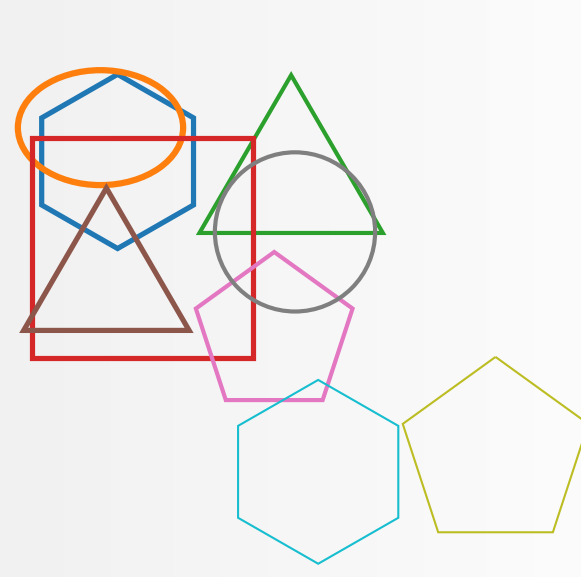[{"shape": "hexagon", "thickness": 2.5, "radius": 0.75, "center": [0.202, 0.72]}, {"shape": "oval", "thickness": 3, "radius": 0.71, "center": [0.173, 0.778]}, {"shape": "triangle", "thickness": 2, "radius": 0.91, "center": [0.501, 0.687]}, {"shape": "square", "thickness": 2.5, "radius": 0.95, "center": [0.245, 0.569]}, {"shape": "triangle", "thickness": 2.5, "radius": 0.82, "center": [0.183, 0.509]}, {"shape": "pentagon", "thickness": 2, "radius": 0.71, "center": [0.472, 0.421]}, {"shape": "circle", "thickness": 2, "radius": 0.69, "center": [0.508, 0.598]}, {"shape": "pentagon", "thickness": 1, "radius": 0.84, "center": [0.853, 0.213]}, {"shape": "hexagon", "thickness": 1, "radius": 0.8, "center": [0.547, 0.182]}]